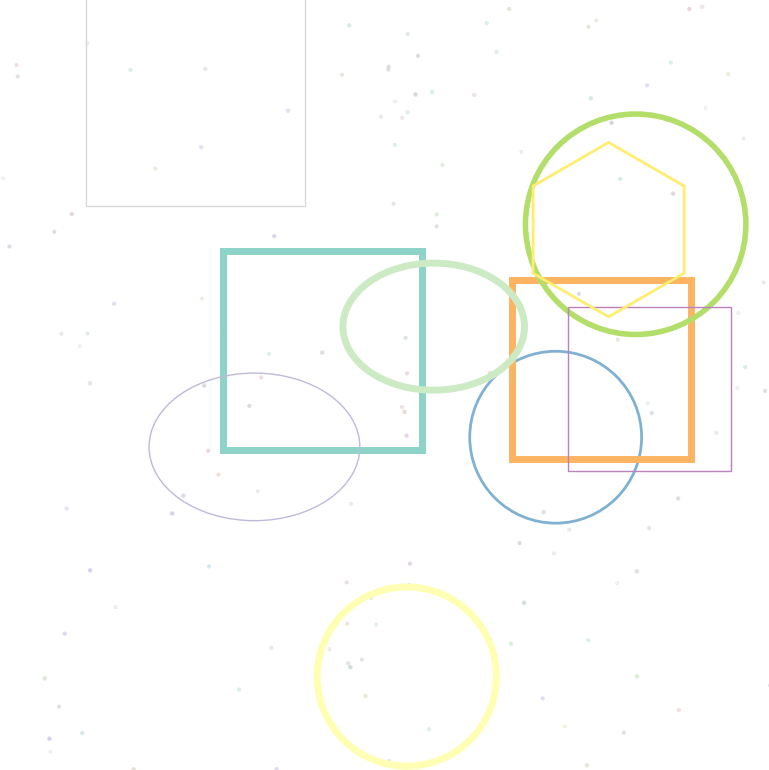[{"shape": "square", "thickness": 2.5, "radius": 0.65, "center": [0.419, 0.545]}, {"shape": "circle", "thickness": 2.5, "radius": 0.58, "center": [0.528, 0.121]}, {"shape": "oval", "thickness": 0.5, "radius": 0.68, "center": [0.33, 0.42]}, {"shape": "circle", "thickness": 1, "radius": 0.56, "center": [0.722, 0.432]}, {"shape": "square", "thickness": 2.5, "radius": 0.58, "center": [0.781, 0.52]}, {"shape": "circle", "thickness": 2, "radius": 0.72, "center": [0.826, 0.709]}, {"shape": "square", "thickness": 0.5, "radius": 0.71, "center": [0.254, 0.875]}, {"shape": "square", "thickness": 0.5, "radius": 0.53, "center": [0.843, 0.495]}, {"shape": "oval", "thickness": 2.5, "radius": 0.59, "center": [0.563, 0.576]}, {"shape": "hexagon", "thickness": 1, "radius": 0.57, "center": [0.79, 0.702]}]